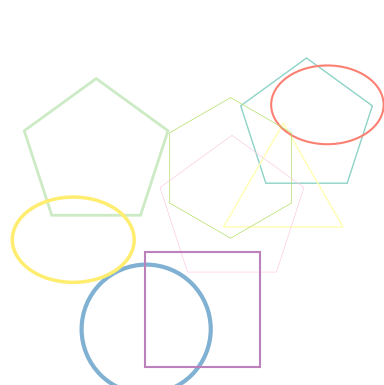[{"shape": "pentagon", "thickness": 1, "radius": 0.9, "center": [0.796, 0.67]}, {"shape": "triangle", "thickness": 1, "radius": 0.9, "center": [0.736, 0.5]}, {"shape": "oval", "thickness": 1.5, "radius": 0.73, "center": [0.85, 0.728]}, {"shape": "circle", "thickness": 3, "radius": 0.84, "center": [0.38, 0.145]}, {"shape": "hexagon", "thickness": 0.5, "radius": 0.91, "center": [0.599, 0.564]}, {"shape": "pentagon", "thickness": 0.5, "radius": 0.98, "center": [0.603, 0.452]}, {"shape": "square", "thickness": 1.5, "radius": 0.75, "center": [0.526, 0.196]}, {"shape": "pentagon", "thickness": 2, "radius": 0.98, "center": [0.25, 0.6]}, {"shape": "oval", "thickness": 2.5, "radius": 0.79, "center": [0.19, 0.377]}]